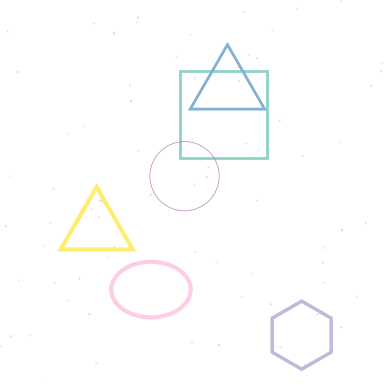[{"shape": "square", "thickness": 2, "radius": 0.57, "center": [0.581, 0.703]}, {"shape": "hexagon", "thickness": 2.5, "radius": 0.44, "center": [0.784, 0.129]}, {"shape": "triangle", "thickness": 2, "radius": 0.56, "center": [0.591, 0.772]}, {"shape": "oval", "thickness": 3, "radius": 0.52, "center": [0.392, 0.248]}, {"shape": "circle", "thickness": 0.5, "radius": 0.45, "center": [0.479, 0.542]}, {"shape": "triangle", "thickness": 3, "radius": 0.54, "center": [0.251, 0.406]}]